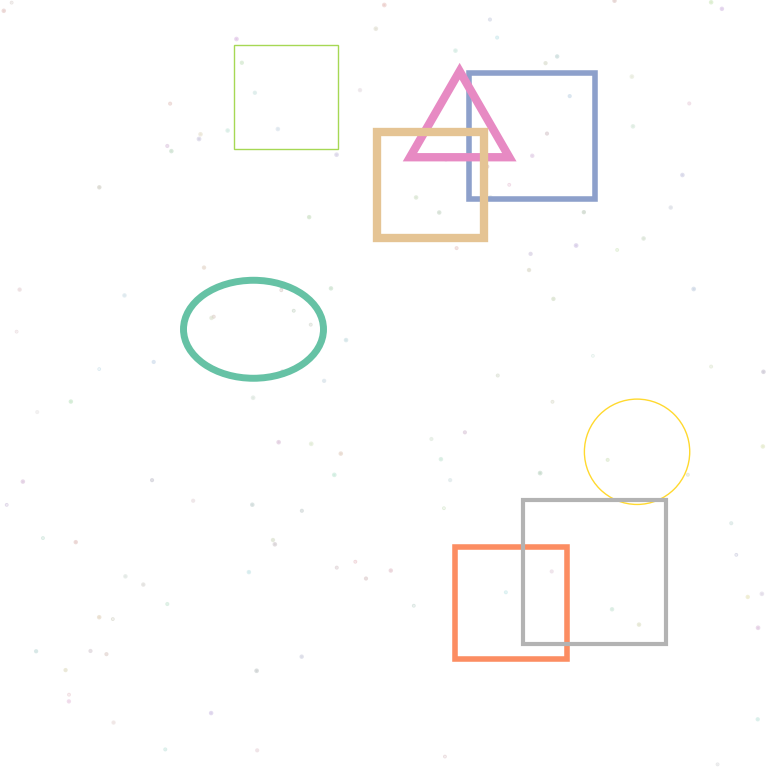[{"shape": "oval", "thickness": 2.5, "radius": 0.45, "center": [0.329, 0.572]}, {"shape": "square", "thickness": 2, "radius": 0.36, "center": [0.664, 0.216]}, {"shape": "square", "thickness": 2, "radius": 0.41, "center": [0.691, 0.824]}, {"shape": "triangle", "thickness": 3, "radius": 0.37, "center": [0.597, 0.833]}, {"shape": "square", "thickness": 0.5, "radius": 0.34, "center": [0.372, 0.875]}, {"shape": "circle", "thickness": 0.5, "radius": 0.34, "center": [0.827, 0.413]}, {"shape": "square", "thickness": 3, "radius": 0.35, "center": [0.559, 0.76]}, {"shape": "square", "thickness": 1.5, "radius": 0.47, "center": [0.772, 0.257]}]